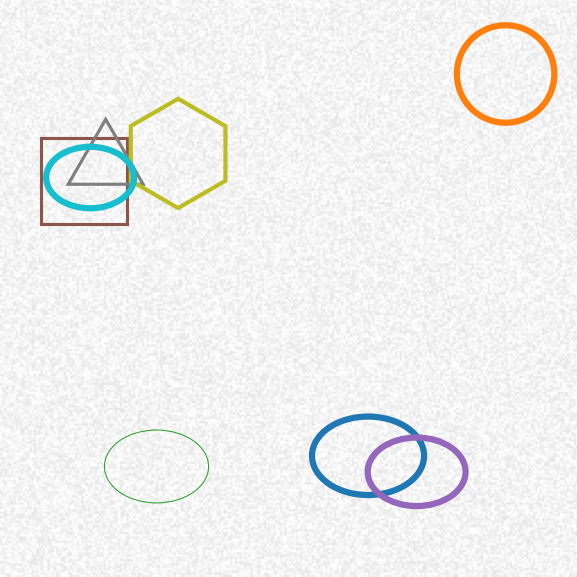[{"shape": "oval", "thickness": 3, "radius": 0.49, "center": [0.637, 0.21]}, {"shape": "circle", "thickness": 3, "radius": 0.42, "center": [0.876, 0.871]}, {"shape": "oval", "thickness": 0.5, "radius": 0.45, "center": [0.271, 0.191]}, {"shape": "oval", "thickness": 3, "radius": 0.42, "center": [0.721, 0.182]}, {"shape": "square", "thickness": 1.5, "radius": 0.37, "center": [0.146, 0.686]}, {"shape": "triangle", "thickness": 1.5, "radius": 0.37, "center": [0.183, 0.718]}, {"shape": "hexagon", "thickness": 2, "radius": 0.47, "center": [0.308, 0.733]}, {"shape": "oval", "thickness": 3, "radius": 0.38, "center": [0.156, 0.692]}]